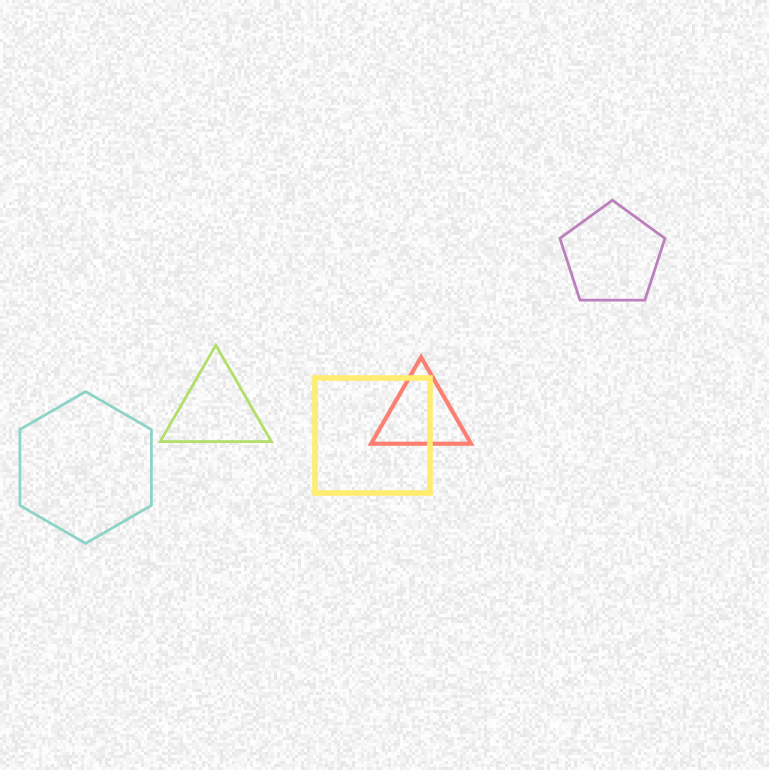[{"shape": "hexagon", "thickness": 1, "radius": 0.49, "center": [0.111, 0.393]}, {"shape": "triangle", "thickness": 1.5, "radius": 0.37, "center": [0.547, 0.461]}, {"shape": "triangle", "thickness": 1, "radius": 0.42, "center": [0.28, 0.468]}, {"shape": "pentagon", "thickness": 1, "radius": 0.36, "center": [0.795, 0.668]}, {"shape": "square", "thickness": 2, "radius": 0.37, "center": [0.484, 0.434]}]